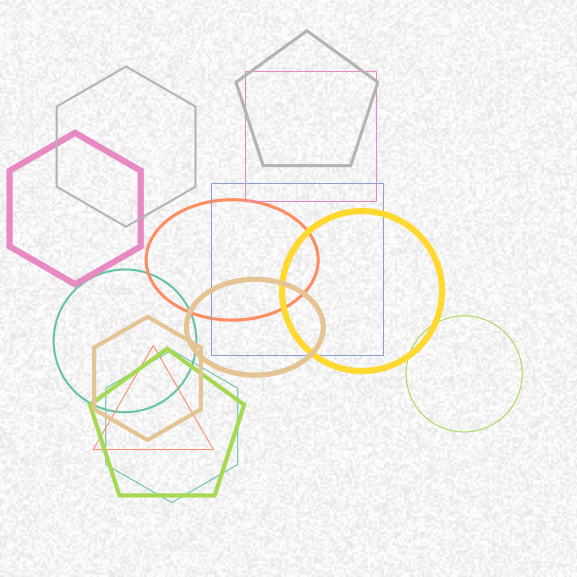[{"shape": "circle", "thickness": 1, "radius": 0.62, "center": [0.216, 0.409]}, {"shape": "hexagon", "thickness": 0.5, "radius": 0.66, "center": [0.297, 0.261]}, {"shape": "triangle", "thickness": 0.5, "radius": 0.6, "center": [0.266, 0.281]}, {"shape": "oval", "thickness": 1.5, "radius": 0.74, "center": [0.402, 0.549]}, {"shape": "square", "thickness": 0.5, "radius": 0.74, "center": [0.514, 0.533]}, {"shape": "square", "thickness": 0.5, "radius": 0.56, "center": [0.537, 0.764]}, {"shape": "hexagon", "thickness": 3, "radius": 0.66, "center": [0.13, 0.638]}, {"shape": "pentagon", "thickness": 2, "radius": 0.7, "center": [0.289, 0.255]}, {"shape": "circle", "thickness": 0.5, "radius": 0.5, "center": [0.804, 0.352]}, {"shape": "circle", "thickness": 3, "radius": 0.69, "center": [0.627, 0.495]}, {"shape": "hexagon", "thickness": 2, "radius": 0.53, "center": [0.255, 0.344]}, {"shape": "oval", "thickness": 2.5, "radius": 0.59, "center": [0.441, 0.432]}, {"shape": "pentagon", "thickness": 1.5, "radius": 0.65, "center": [0.531, 0.817]}, {"shape": "hexagon", "thickness": 1, "radius": 0.69, "center": [0.218, 0.745]}]